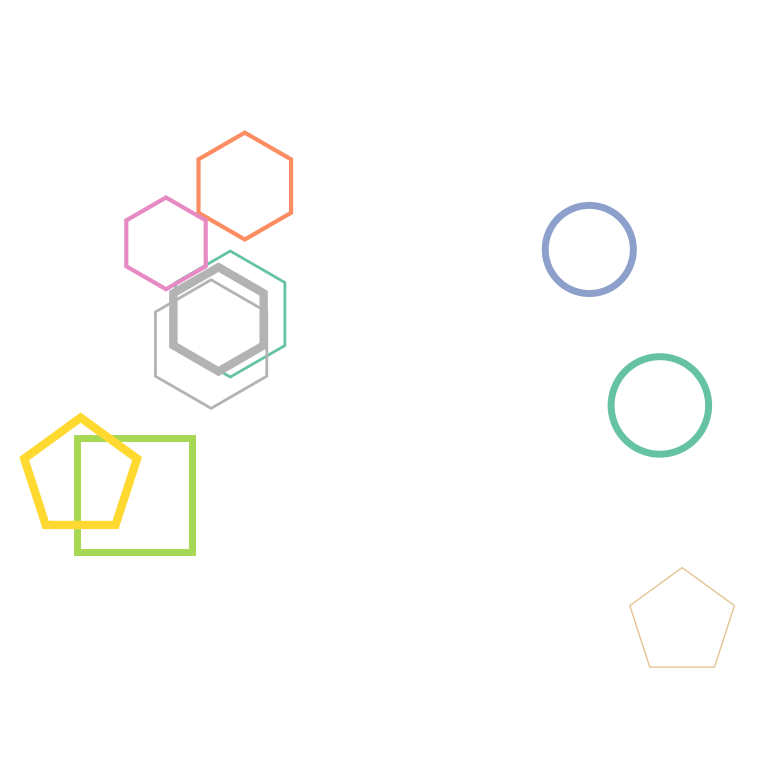[{"shape": "circle", "thickness": 2.5, "radius": 0.32, "center": [0.857, 0.473]}, {"shape": "hexagon", "thickness": 1, "radius": 0.41, "center": [0.299, 0.592]}, {"shape": "hexagon", "thickness": 1.5, "radius": 0.35, "center": [0.318, 0.758]}, {"shape": "circle", "thickness": 2.5, "radius": 0.29, "center": [0.765, 0.676]}, {"shape": "hexagon", "thickness": 1.5, "radius": 0.3, "center": [0.216, 0.684]}, {"shape": "square", "thickness": 2.5, "radius": 0.37, "center": [0.174, 0.357]}, {"shape": "pentagon", "thickness": 3, "radius": 0.39, "center": [0.105, 0.381]}, {"shape": "pentagon", "thickness": 0.5, "radius": 0.36, "center": [0.886, 0.191]}, {"shape": "hexagon", "thickness": 1, "radius": 0.42, "center": [0.274, 0.553]}, {"shape": "hexagon", "thickness": 3, "radius": 0.34, "center": [0.284, 0.585]}]